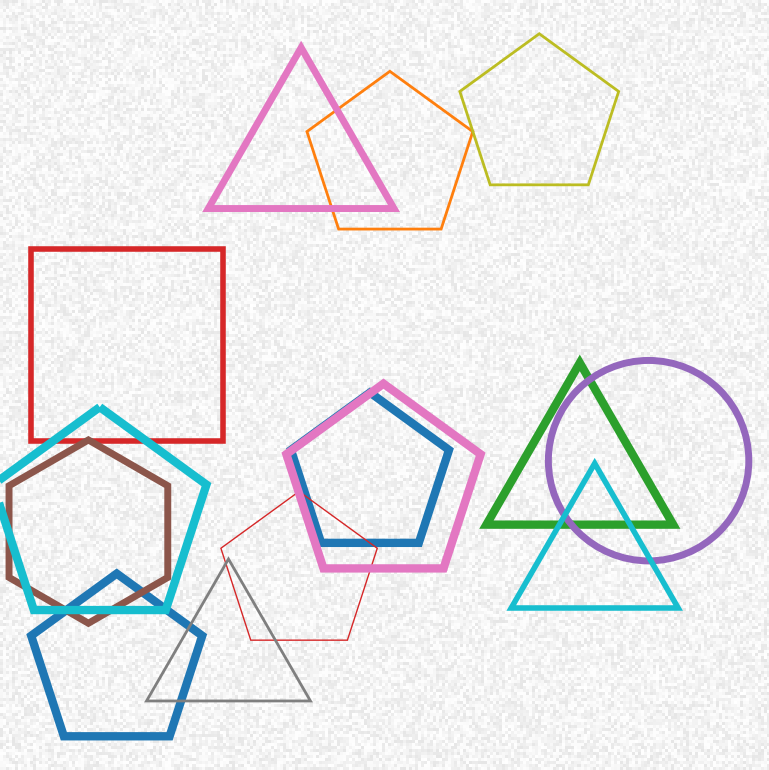[{"shape": "pentagon", "thickness": 3, "radius": 0.54, "center": [0.48, 0.382]}, {"shape": "pentagon", "thickness": 3, "radius": 0.58, "center": [0.152, 0.138]}, {"shape": "pentagon", "thickness": 1, "radius": 0.57, "center": [0.506, 0.794]}, {"shape": "triangle", "thickness": 3, "radius": 0.7, "center": [0.753, 0.389]}, {"shape": "pentagon", "thickness": 0.5, "radius": 0.53, "center": [0.388, 0.255]}, {"shape": "square", "thickness": 2, "radius": 0.62, "center": [0.165, 0.552]}, {"shape": "circle", "thickness": 2.5, "radius": 0.65, "center": [0.842, 0.402]}, {"shape": "hexagon", "thickness": 2.5, "radius": 0.6, "center": [0.115, 0.31]}, {"shape": "pentagon", "thickness": 3, "radius": 0.66, "center": [0.498, 0.369]}, {"shape": "triangle", "thickness": 2.5, "radius": 0.7, "center": [0.391, 0.799]}, {"shape": "triangle", "thickness": 1, "radius": 0.61, "center": [0.297, 0.151]}, {"shape": "pentagon", "thickness": 1, "radius": 0.54, "center": [0.7, 0.848]}, {"shape": "triangle", "thickness": 2, "radius": 0.63, "center": [0.772, 0.273]}, {"shape": "pentagon", "thickness": 3, "radius": 0.73, "center": [0.13, 0.326]}]